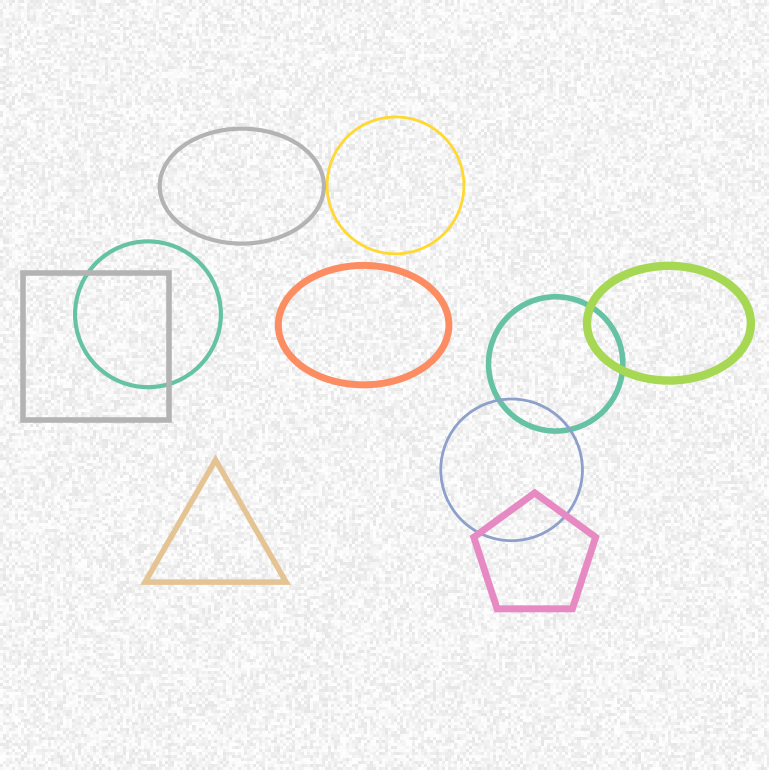[{"shape": "circle", "thickness": 2, "radius": 0.44, "center": [0.722, 0.527]}, {"shape": "circle", "thickness": 1.5, "radius": 0.47, "center": [0.192, 0.592]}, {"shape": "oval", "thickness": 2.5, "radius": 0.55, "center": [0.472, 0.578]}, {"shape": "circle", "thickness": 1, "radius": 0.46, "center": [0.664, 0.39]}, {"shape": "pentagon", "thickness": 2.5, "radius": 0.42, "center": [0.694, 0.277]}, {"shape": "oval", "thickness": 3, "radius": 0.53, "center": [0.869, 0.58]}, {"shape": "circle", "thickness": 1, "radius": 0.44, "center": [0.514, 0.759]}, {"shape": "triangle", "thickness": 2, "radius": 0.53, "center": [0.28, 0.297]}, {"shape": "square", "thickness": 2, "radius": 0.48, "center": [0.125, 0.55]}, {"shape": "oval", "thickness": 1.5, "radius": 0.53, "center": [0.314, 0.758]}]